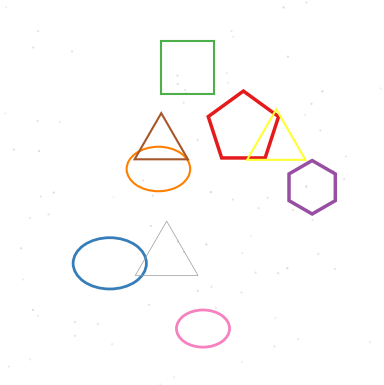[{"shape": "pentagon", "thickness": 2.5, "radius": 0.48, "center": [0.632, 0.667]}, {"shape": "oval", "thickness": 2, "radius": 0.48, "center": [0.285, 0.316]}, {"shape": "square", "thickness": 1.5, "radius": 0.35, "center": [0.487, 0.824]}, {"shape": "hexagon", "thickness": 2.5, "radius": 0.35, "center": [0.811, 0.514]}, {"shape": "oval", "thickness": 1.5, "radius": 0.41, "center": [0.411, 0.561]}, {"shape": "triangle", "thickness": 1.5, "radius": 0.44, "center": [0.718, 0.629]}, {"shape": "triangle", "thickness": 1.5, "radius": 0.4, "center": [0.419, 0.626]}, {"shape": "oval", "thickness": 2, "radius": 0.34, "center": [0.527, 0.147]}, {"shape": "triangle", "thickness": 0.5, "radius": 0.47, "center": [0.433, 0.331]}]